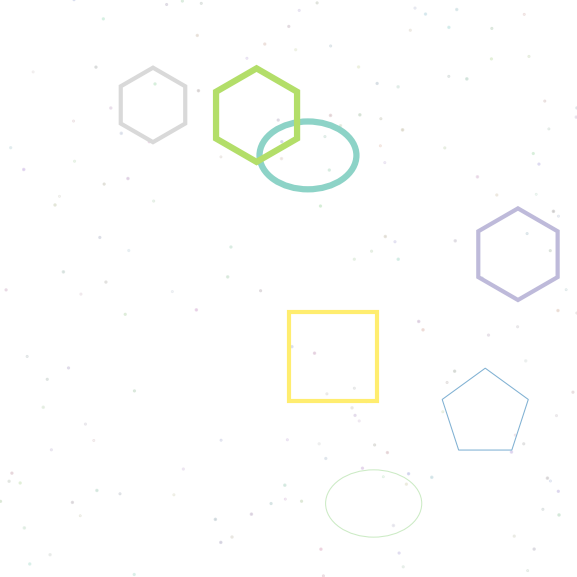[{"shape": "oval", "thickness": 3, "radius": 0.42, "center": [0.533, 0.73]}, {"shape": "hexagon", "thickness": 2, "radius": 0.4, "center": [0.897, 0.559]}, {"shape": "pentagon", "thickness": 0.5, "radius": 0.39, "center": [0.84, 0.283]}, {"shape": "hexagon", "thickness": 3, "radius": 0.4, "center": [0.444, 0.8]}, {"shape": "hexagon", "thickness": 2, "radius": 0.32, "center": [0.265, 0.817]}, {"shape": "oval", "thickness": 0.5, "radius": 0.42, "center": [0.647, 0.127]}, {"shape": "square", "thickness": 2, "radius": 0.38, "center": [0.576, 0.382]}]